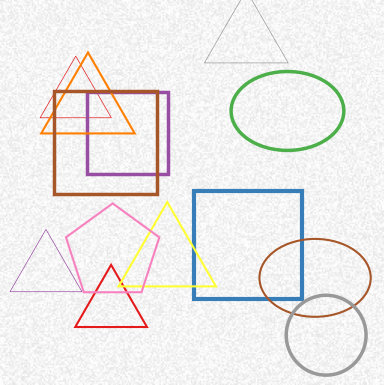[{"shape": "triangle", "thickness": 0.5, "radius": 0.53, "center": [0.197, 0.747]}, {"shape": "triangle", "thickness": 1.5, "radius": 0.54, "center": [0.289, 0.204]}, {"shape": "square", "thickness": 3, "radius": 0.7, "center": [0.644, 0.363]}, {"shape": "oval", "thickness": 2.5, "radius": 0.73, "center": [0.747, 0.712]}, {"shape": "square", "thickness": 2.5, "radius": 0.53, "center": [0.331, 0.655]}, {"shape": "triangle", "thickness": 0.5, "radius": 0.54, "center": [0.119, 0.296]}, {"shape": "triangle", "thickness": 1.5, "radius": 0.7, "center": [0.228, 0.724]}, {"shape": "triangle", "thickness": 1.5, "radius": 0.73, "center": [0.434, 0.329]}, {"shape": "oval", "thickness": 1.5, "radius": 0.72, "center": [0.818, 0.278]}, {"shape": "square", "thickness": 2.5, "radius": 0.67, "center": [0.274, 0.629]}, {"shape": "pentagon", "thickness": 1.5, "radius": 0.64, "center": [0.293, 0.344]}, {"shape": "circle", "thickness": 2.5, "radius": 0.52, "center": [0.847, 0.129]}, {"shape": "triangle", "thickness": 0.5, "radius": 0.63, "center": [0.64, 0.899]}]